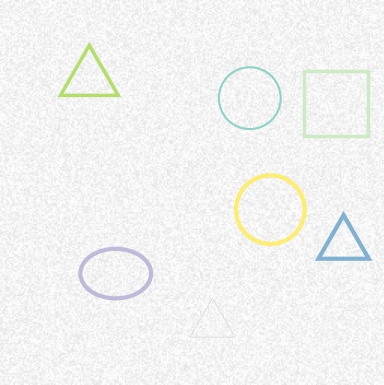[{"shape": "circle", "thickness": 1.5, "radius": 0.4, "center": [0.649, 0.745]}, {"shape": "oval", "thickness": 3, "radius": 0.46, "center": [0.301, 0.289]}, {"shape": "triangle", "thickness": 3, "radius": 0.38, "center": [0.892, 0.366]}, {"shape": "triangle", "thickness": 2.5, "radius": 0.43, "center": [0.232, 0.796]}, {"shape": "triangle", "thickness": 0.5, "radius": 0.34, "center": [0.552, 0.158]}, {"shape": "square", "thickness": 2.5, "radius": 0.42, "center": [0.872, 0.731]}, {"shape": "circle", "thickness": 3, "radius": 0.45, "center": [0.702, 0.455]}]